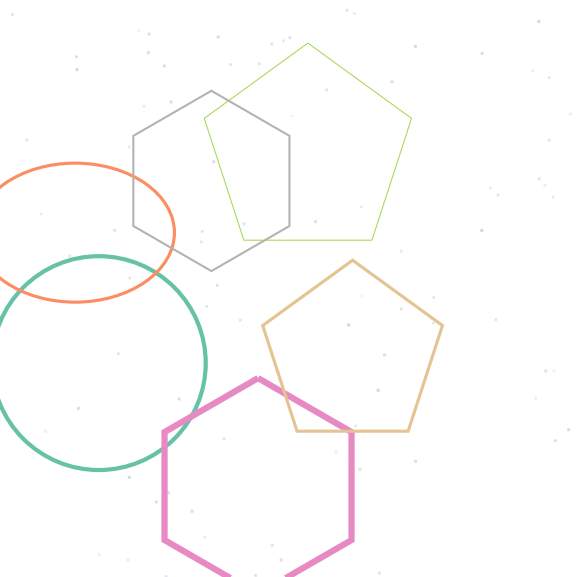[{"shape": "circle", "thickness": 2, "radius": 0.93, "center": [0.171, 0.37]}, {"shape": "oval", "thickness": 1.5, "radius": 0.86, "center": [0.13, 0.596]}, {"shape": "hexagon", "thickness": 3, "radius": 0.93, "center": [0.447, 0.157]}, {"shape": "pentagon", "thickness": 0.5, "radius": 0.94, "center": [0.533, 0.736]}, {"shape": "pentagon", "thickness": 1.5, "radius": 0.82, "center": [0.611, 0.385]}, {"shape": "hexagon", "thickness": 1, "radius": 0.78, "center": [0.366, 0.686]}]